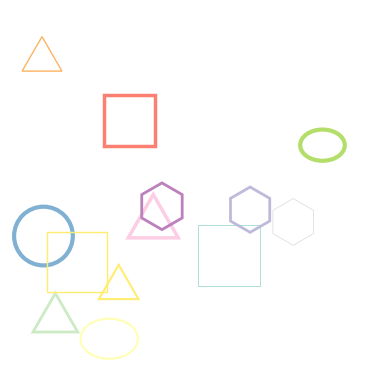[{"shape": "square", "thickness": 0.5, "radius": 0.4, "center": [0.595, 0.336]}, {"shape": "oval", "thickness": 1.5, "radius": 0.37, "center": [0.284, 0.12]}, {"shape": "hexagon", "thickness": 2, "radius": 0.29, "center": [0.65, 0.455]}, {"shape": "square", "thickness": 2.5, "radius": 0.33, "center": [0.336, 0.688]}, {"shape": "circle", "thickness": 3, "radius": 0.38, "center": [0.113, 0.387]}, {"shape": "triangle", "thickness": 1, "radius": 0.3, "center": [0.109, 0.845]}, {"shape": "oval", "thickness": 3, "radius": 0.29, "center": [0.838, 0.623]}, {"shape": "triangle", "thickness": 2.5, "radius": 0.37, "center": [0.398, 0.42]}, {"shape": "hexagon", "thickness": 0.5, "radius": 0.3, "center": [0.762, 0.424]}, {"shape": "hexagon", "thickness": 2, "radius": 0.3, "center": [0.421, 0.464]}, {"shape": "triangle", "thickness": 2, "radius": 0.34, "center": [0.144, 0.171]}, {"shape": "square", "thickness": 1, "radius": 0.39, "center": [0.201, 0.319]}, {"shape": "triangle", "thickness": 1.5, "radius": 0.3, "center": [0.308, 0.253]}]